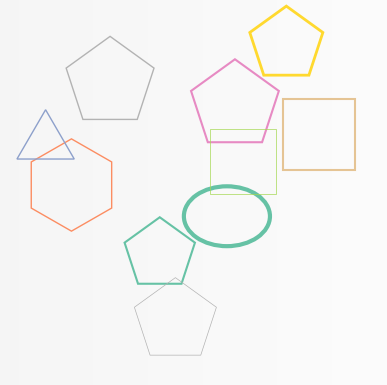[{"shape": "oval", "thickness": 3, "radius": 0.56, "center": [0.586, 0.438]}, {"shape": "pentagon", "thickness": 1.5, "radius": 0.48, "center": [0.412, 0.34]}, {"shape": "hexagon", "thickness": 1, "radius": 0.6, "center": [0.184, 0.519]}, {"shape": "triangle", "thickness": 1, "radius": 0.43, "center": [0.118, 0.63]}, {"shape": "pentagon", "thickness": 1.5, "radius": 0.6, "center": [0.606, 0.727]}, {"shape": "square", "thickness": 0.5, "radius": 0.43, "center": [0.626, 0.58]}, {"shape": "pentagon", "thickness": 2, "radius": 0.5, "center": [0.739, 0.885]}, {"shape": "square", "thickness": 1.5, "radius": 0.46, "center": [0.823, 0.651]}, {"shape": "pentagon", "thickness": 0.5, "radius": 0.56, "center": [0.453, 0.168]}, {"shape": "pentagon", "thickness": 1, "radius": 0.6, "center": [0.284, 0.786]}]